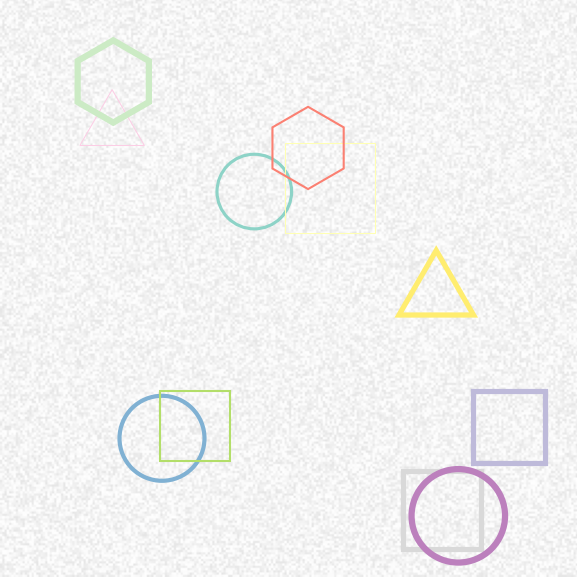[{"shape": "circle", "thickness": 1.5, "radius": 0.32, "center": [0.44, 0.667]}, {"shape": "square", "thickness": 0.5, "radius": 0.39, "center": [0.571, 0.674]}, {"shape": "square", "thickness": 2.5, "radius": 0.31, "center": [0.881, 0.26]}, {"shape": "hexagon", "thickness": 1, "radius": 0.36, "center": [0.533, 0.743]}, {"shape": "circle", "thickness": 2, "radius": 0.37, "center": [0.28, 0.24]}, {"shape": "square", "thickness": 1, "radius": 0.3, "center": [0.338, 0.262]}, {"shape": "triangle", "thickness": 0.5, "radius": 0.32, "center": [0.194, 0.779]}, {"shape": "square", "thickness": 2.5, "radius": 0.34, "center": [0.765, 0.116]}, {"shape": "circle", "thickness": 3, "radius": 0.4, "center": [0.794, 0.106]}, {"shape": "hexagon", "thickness": 3, "radius": 0.36, "center": [0.196, 0.858]}, {"shape": "triangle", "thickness": 2.5, "radius": 0.37, "center": [0.755, 0.491]}]